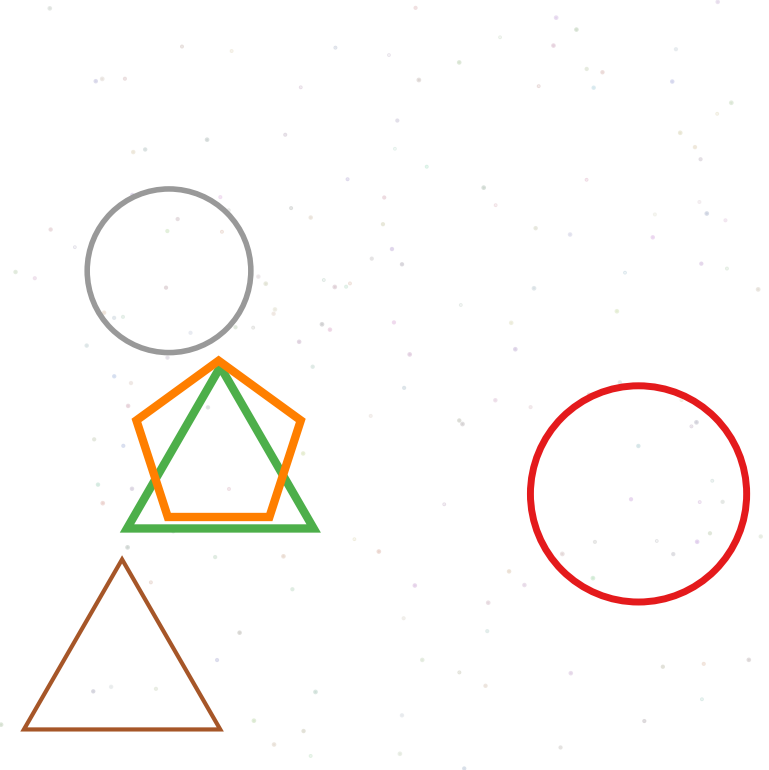[{"shape": "circle", "thickness": 2.5, "radius": 0.7, "center": [0.829, 0.359]}, {"shape": "triangle", "thickness": 3, "radius": 0.7, "center": [0.286, 0.384]}, {"shape": "pentagon", "thickness": 3, "radius": 0.56, "center": [0.284, 0.419]}, {"shape": "triangle", "thickness": 1.5, "radius": 0.74, "center": [0.159, 0.126]}, {"shape": "circle", "thickness": 2, "radius": 0.53, "center": [0.22, 0.648]}]